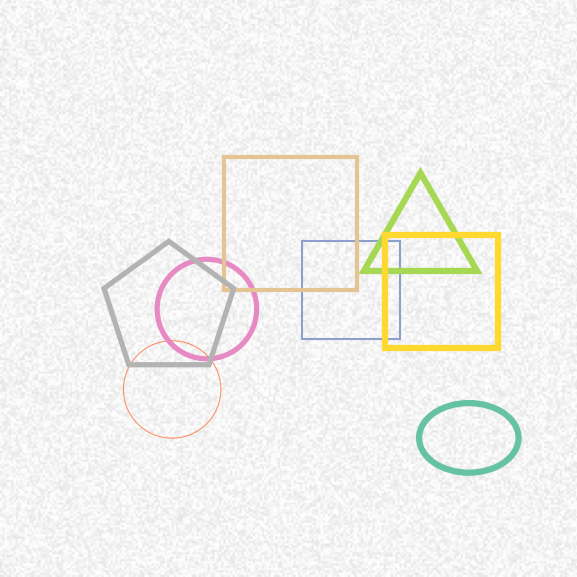[{"shape": "oval", "thickness": 3, "radius": 0.43, "center": [0.812, 0.241]}, {"shape": "circle", "thickness": 0.5, "radius": 0.42, "center": [0.298, 0.325]}, {"shape": "square", "thickness": 1, "radius": 0.42, "center": [0.607, 0.497]}, {"shape": "circle", "thickness": 2.5, "radius": 0.43, "center": [0.358, 0.464]}, {"shape": "triangle", "thickness": 3, "radius": 0.57, "center": [0.728, 0.587]}, {"shape": "square", "thickness": 3, "radius": 0.49, "center": [0.765, 0.495]}, {"shape": "square", "thickness": 2, "radius": 0.58, "center": [0.503, 0.612]}, {"shape": "pentagon", "thickness": 2.5, "radius": 0.59, "center": [0.292, 0.463]}]